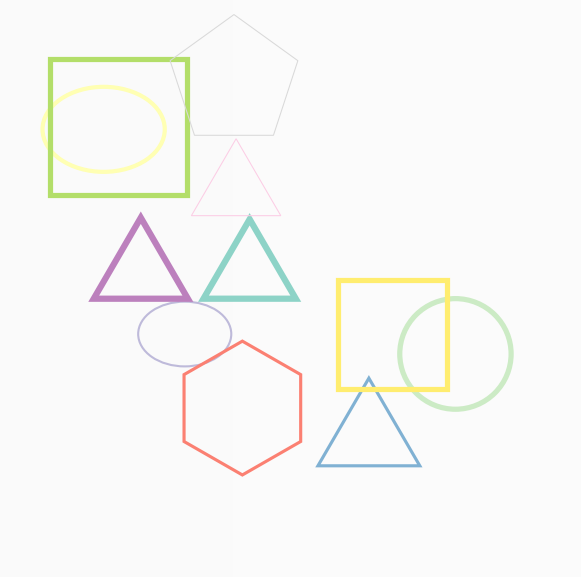[{"shape": "triangle", "thickness": 3, "radius": 0.46, "center": [0.429, 0.528]}, {"shape": "oval", "thickness": 2, "radius": 0.53, "center": [0.178, 0.775]}, {"shape": "oval", "thickness": 1, "radius": 0.4, "center": [0.318, 0.421]}, {"shape": "hexagon", "thickness": 1.5, "radius": 0.58, "center": [0.417, 0.293]}, {"shape": "triangle", "thickness": 1.5, "radius": 0.51, "center": [0.635, 0.243]}, {"shape": "square", "thickness": 2.5, "radius": 0.59, "center": [0.203, 0.779]}, {"shape": "triangle", "thickness": 0.5, "radius": 0.44, "center": [0.406, 0.67]}, {"shape": "pentagon", "thickness": 0.5, "radius": 0.58, "center": [0.403, 0.858]}, {"shape": "triangle", "thickness": 3, "radius": 0.47, "center": [0.242, 0.529]}, {"shape": "circle", "thickness": 2.5, "radius": 0.48, "center": [0.784, 0.386]}, {"shape": "square", "thickness": 2.5, "radius": 0.47, "center": [0.675, 0.42]}]